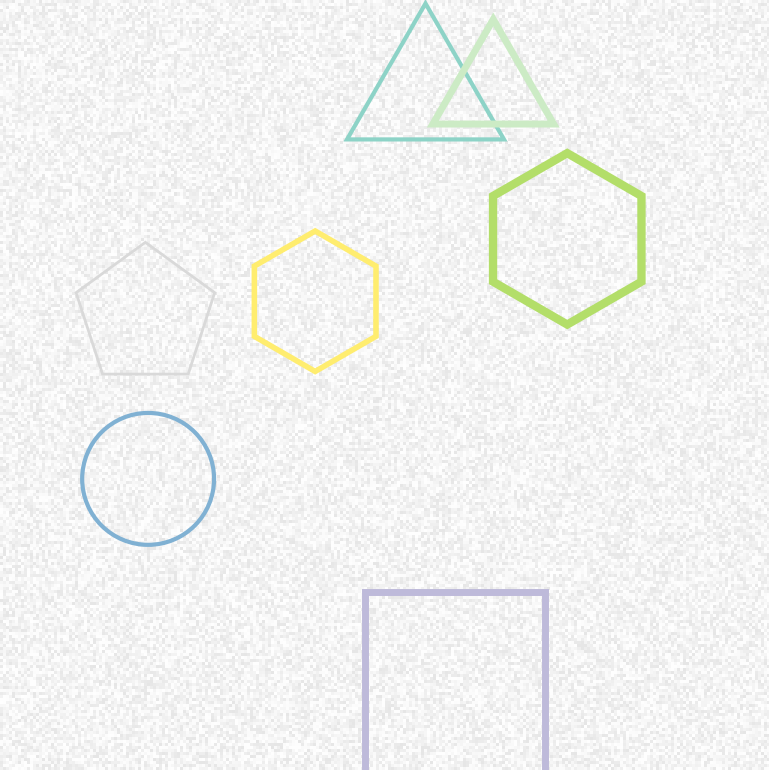[{"shape": "triangle", "thickness": 1.5, "radius": 0.59, "center": [0.553, 0.878]}, {"shape": "square", "thickness": 2.5, "radius": 0.58, "center": [0.591, 0.115]}, {"shape": "circle", "thickness": 1.5, "radius": 0.43, "center": [0.192, 0.378]}, {"shape": "hexagon", "thickness": 3, "radius": 0.56, "center": [0.737, 0.69]}, {"shape": "pentagon", "thickness": 1, "radius": 0.47, "center": [0.189, 0.591]}, {"shape": "triangle", "thickness": 2.5, "radius": 0.45, "center": [0.641, 0.884]}, {"shape": "hexagon", "thickness": 2, "radius": 0.46, "center": [0.409, 0.609]}]